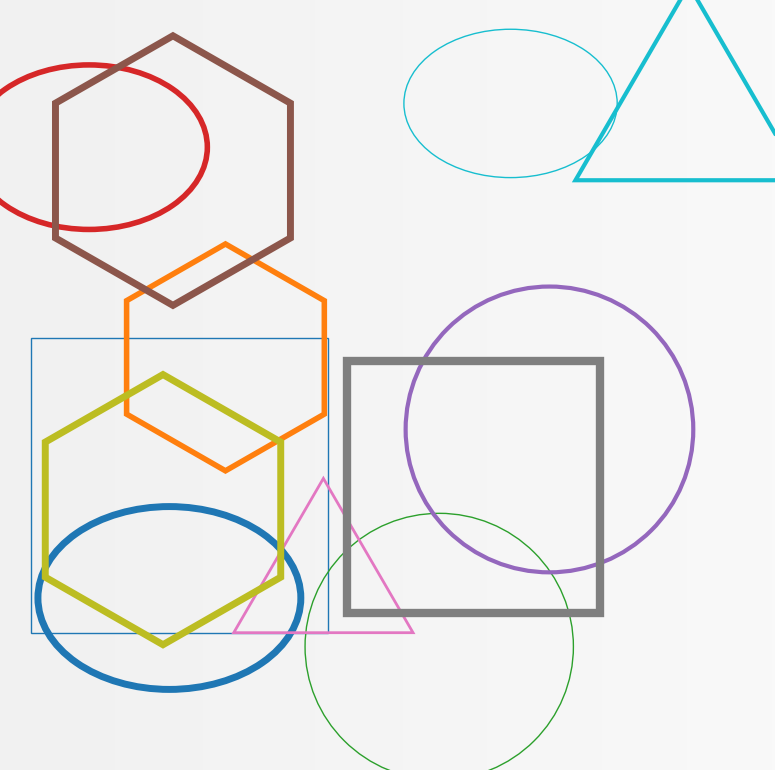[{"shape": "square", "thickness": 0.5, "radius": 0.96, "center": [0.232, 0.369]}, {"shape": "oval", "thickness": 2.5, "radius": 0.85, "center": [0.219, 0.223]}, {"shape": "hexagon", "thickness": 2, "radius": 0.74, "center": [0.291, 0.536]}, {"shape": "circle", "thickness": 0.5, "radius": 0.87, "center": [0.567, 0.16]}, {"shape": "oval", "thickness": 2, "radius": 0.76, "center": [0.115, 0.809]}, {"shape": "circle", "thickness": 1.5, "radius": 0.93, "center": [0.709, 0.442]}, {"shape": "hexagon", "thickness": 2.5, "radius": 0.88, "center": [0.223, 0.778]}, {"shape": "triangle", "thickness": 1, "radius": 0.67, "center": [0.417, 0.245]}, {"shape": "square", "thickness": 3, "radius": 0.82, "center": [0.611, 0.368]}, {"shape": "hexagon", "thickness": 2.5, "radius": 0.88, "center": [0.21, 0.338]}, {"shape": "oval", "thickness": 0.5, "radius": 0.69, "center": [0.659, 0.866]}, {"shape": "triangle", "thickness": 1.5, "radius": 0.84, "center": [0.889, 0.85]}]